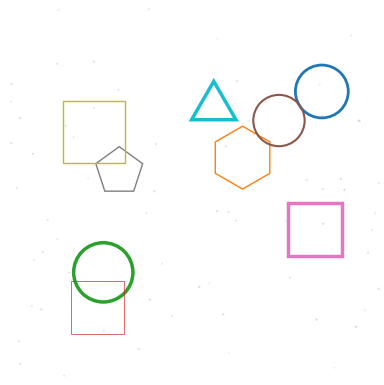[{"shape": "circle", "thickness": 2, "radius": 0.34, "center": [0.836, 0.762]}, {"shape": "hexagon", "thickness": 1, "radius": 0.41, "center": [0.63, 0.591]}, {"shape": "circle", "thickness": 2.5, "radius": 0.38, "center": [0.268, 0.293]}, {"shape": "square", "thickness": 0.5, "radius": 0.34, "center": [0.253, 0.201]}, {"shape": "circle", "thickness": 1.5, "radius": 0.33, "center": [0.725, 0.687]}, {"shape": "square", "thickness": 2.5, "radius": 0.35, "center": [0.818, 0.403]}, {"shape": "pentagon", "thickness": 1, "radius": 0.32, "center": [0.31, 0.555]}, {"shape": "square", "thickness": 1, "radius": 0.4, "center": [0.245, 0.657]}, {"shape": "triangle", "thickness": 2.5, "radius": 0.33, "center": [0.555, 0.722]}]